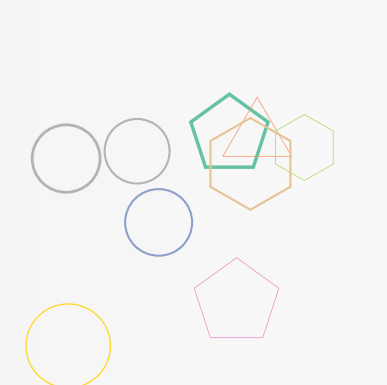[{"shape": "pentagon", "thickness": 2.5, "radius": 0.52, "center": [0.592, 0.651]}, {"shape": "triangle", "thickness": 0.5, "radius": 0.51, "center": [0.664, 0.645]}, {"shape": "circle", "thickness": 1.5, "radius": 0.43, "center": [0.409, 0.422]}, {"shape": "pentagon", "thickness": 0.5, "radius": 0.57, "center": [0.61, 0.216]}, {"shape": "hexagon", "thickness": 0.5, "radius": 0.43, "center": [0.786, 0.617]}, {"shape": "circle", "thickness": 1, "radius": 0.54, "center": [0.176, 0.102]}, {"shape": "hexagon", "thickness": 1.5, "radius": 0.6, "center": [0.646, 0.574]}, {"shape": "circle", "thickness": 2, "radius": 0.44, "center": [0.171, 0.588]}, {"shape": "circle", "thickness": 1.5, "radius": 0.42, "center": [0.354, 0.607]}]